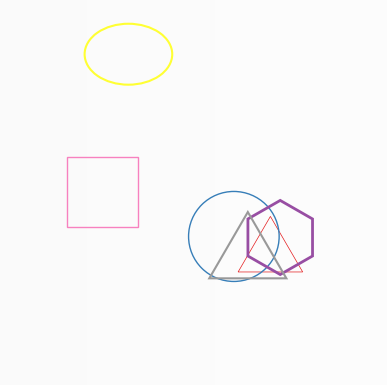[{"shape": "triangle", "thickness": 0.5, "radius": 0.48, "center": [0.698, 0.342]}, {"shape": "circle", "thickness": 1, "radius": 0.58, "center": [0.604, 0.386]}, {"shape": "hexagon", "thickness": 2, "radius": 0.48, "center": [0.723, 0.383]}, {"shape": "oval", "thickness": 1.5, "radius": 0.57, "center": [0.331, 0.859]}, {"shape": "square", "thickness": 1, "radius": 0.46, "center": [0.265, 0.501]}, {"shape": "triangle", "thickness": 1.5, "radius": 0.57, "center": [0.64, 0.334]}]